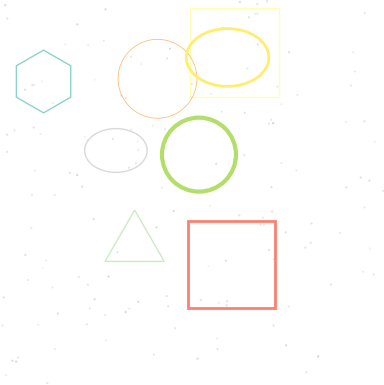[{"shape": "hexagon", "thickness": 1, "radius": 0.41, "center": [0.113, 0.788]}, {"shape": "square", "thickness": 1, "radius": 0.58, "center": [0.61, 0.863]}, {"shape": "square", "thickness": 2, "radius": 0.56, "center": [0.602, 0.314]}, {"shape": "circle", "thickness": 0.5, "radius": 0.51, "center": [0.409, 0.795]}, {"shape": "circle", "thickness": 3, "radius": 0.48, "center": [0.517, 0.598]}, {"shape": "oval", "thickness": 1, "radius": 0.41, "center": [0.301, 0.609]}, {"shape": "triangle", "thickness": 1, "radius": 0.44, "center": [0.35, 0.365]}, {"shape": "oval", "thickness": 2, "radius": 0.54, "center": [0.591, 0.851]}]